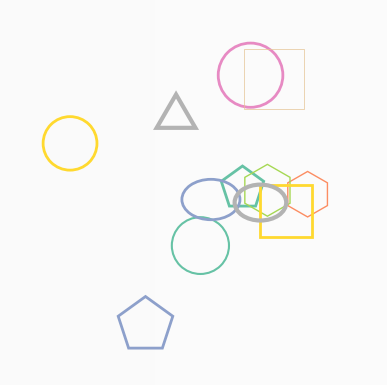[{"shape": "pentagon", "thickness": 2, "radius": 0.29, "center": [0.626, 0.511]}, {"shape": "circle", "thickness": 1.5, "radius": 0.37, "center": [0.517, 0.362]}, {"shape": "hexagon", "thickness": 1, "radius": 0.3, "center": [0.794, 0.496]}, {"shape": "pentagon", "thickness": 2, "radius": 0.37, "center": [0.375, 0.156]}, {"shape": "oval", "thickness": 2, "radius": 0.37, "center": [0.544, 0.482]}, {"shape": "circle", "thickness": 2, "radius": 0.42, "center": [0.647, 0.805]}, {"shape": "hexagon", "thickness": 1, "radius": 0.34, "center": [0.69, 0.506]}, {"shape": "circle", "thickness": 2, "radius": 0.35, "center": [0.181, 0.628]}, {"shape": "square", "thickness": 2, "radius": 0.34, "center": [0.738, 0.452]}, {"shape": "square", "thickness": 0.5, "radius": 0.39, "center": [0.707, 0.795]}, {"shape": "oval", "thickness": 3, "radius": 0.33, "center": [0.672, 0.474]}, {"shape": "triangle", "thickness": 3, "radius": 0.29, "center": [0.454, 0.697]}]